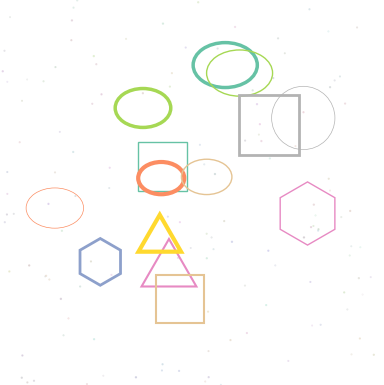[{"shape": "square", "thickness": 1, "radius": 0.32, "center": [0.423, 0.568]}, {"shape": "oval", "thickness": 2.5, "radius": 0.42, "center": [0.585, 0.831]}, {"shape": "oval", "thickness": 0.5, "radius": 0.37, "center": [0.142, 0.46]}, {"shape": "oval", "thickness": 3, "radius": 0.3, "center": [0.419, 0.537]}, {"shape": "hexagon", "thickness": 2, "radius": 0.3, "center": [0.26, 0.32]}, {"shape": "hexagon", "thickness": 1, "radius": 0.41, "center": [0.799, 0.445]}, {"shape": "triangle", "thickness": 1.5, "radius": 0.41, "center": [0.439, 0.297]}, {"shape": "oval", "thickness": 1, "radius": 0.43, "center": [0.622, 0.81]}, {"shape": "oval", "thickness": 2.5, "radius": 0.36, "center": [0.371, 0.72]}, {"shape": "triangle", "thickness": 3, "radius": 0.32, "center": [0.415, 0.378]}, {"shape": "square", "thickness": 1.5, "radius": 0.31, "center": [0.467, 0.224]}, {"shape": "oval", "thickness": 1, "radius": 0.33, "center": [0.537, 0.541]}, {"shape": "square", "thickness": 2, "radius": 0.39, "center": [0.698, 0.676]}, {"shape": "circle", "thickness": 0.5, "radius": 0.41, "center": [0.788, 0.694]}]